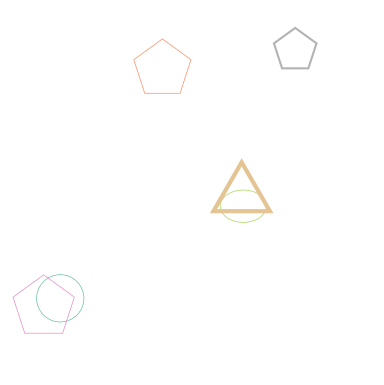[{"shape": "circle", "thickness": 0.5, "radius": 0.31, "center": [0.156, 0.225]}, {"shape": "pentagon", "thickness": 0.5, "radius": 0.39, "center": [0.422, 0.821]}, {"shape": "pentagon", "thickness": 0.5, "radius": 0.42, "center": [0.113, 0.202]}, {"shape": "oval", "thickness": 0.5, "radius": 0.3, "center": [0.632, 0.464]}, {"shape": "triangle", "thickness": 3, "radius": 0.42, "center": [0.628, 0.494]}, {"shape": "pentagon", "thickness": 1.5, "radius": 0.29, "center": [0.767, 0.869]}]